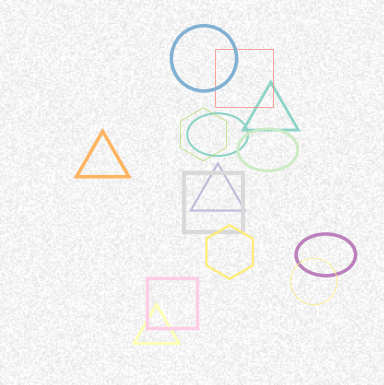[{"shape": "oval", "thickness": 1.5, "radius": 0.4, "center": [0.565, 0.65]}, {"shape": "triangle", "thickness": 2, "radius": 0.41, "center": [0.703, 0.704]}, {"shape": "triangle", "thickness": 2, "radius": 0.34, "center": [0.406, 0.142]}, {"shape": "triangle", "thickness": 1.5, "radius": 0.41, "center": [0.566, 0.494]}, {"shape": "square", "thickness": 0.5, "radius": 0.38, "center": [0.635, 0.797]}, {"shape": "circle", "thickness": 2.5, "radius": 0.42, "center": [0.53, 0.848]}, {"shape": "triangle", "thickness": 2.5, "radius": 0.39, "center": [0.267, 0.58]}, {"shape": "hexagon", "thickness": 0.5, "radius": 0.34, "center": [0.528, 0.651]}, {"shape": "square", "thickness": 2.5, "radius": 0.32, "center": [0.446, 0.213]}, {"shape": "square", "thickness": 3, "radius": 0.38, "center": [0.553, 0.473]}, {"shape": "oval", "thickness": 2.5, "radius": 0.39, "center": [0.846, 0.338]}, {"shape": "oval", "thickness": 2, "radius": 0.39, "center": [0.696, 0.611]}, {"shape": "hexagon", "thickness": 1.5, "radius": 0.35, "center": [0.597, 0.345]}, {"shape": "circle", "thickness": 0.5, "radius": 0.3, "center": [0.815, 0.269]}]